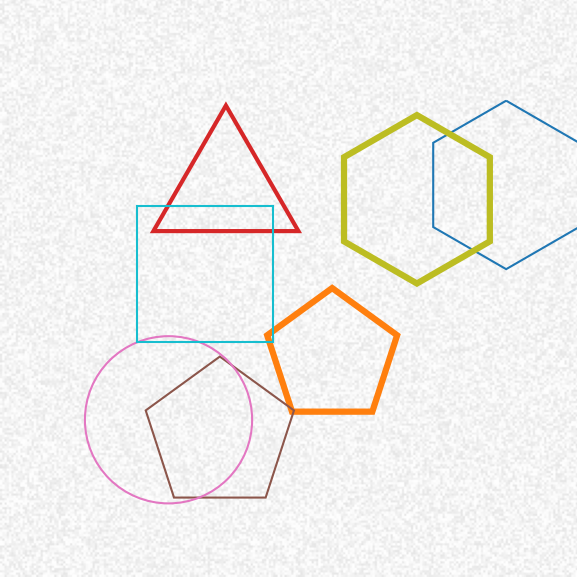[{"shape": "hexagon", "thickness": 1, "radius": 0.73, "center": [0.876, 0.679]}, {"shape": "pentagon", "thickness": 3, "radius": 0.59, "center": [0.575, 0.382]}, {"shape": "triangle", "thickness": 2, "radius": 0.72, "center": [0.391, 0.671]}, {"shape": "pentagon", "thickness": 1, "radius": 0.67, "center": [0.381, 0.247]}, {"shape": "circle", "thickness": 1, "radius": 0.72, "center": [0.292, 0.272]}, {"shape": "hexagon", "thickness": 3, "radius": 0.73, "center": [0.722, 0.654]}, {"shape": "square", "thickness": 1, "radius": 0.59, "center": [0.355, 0.525]}]